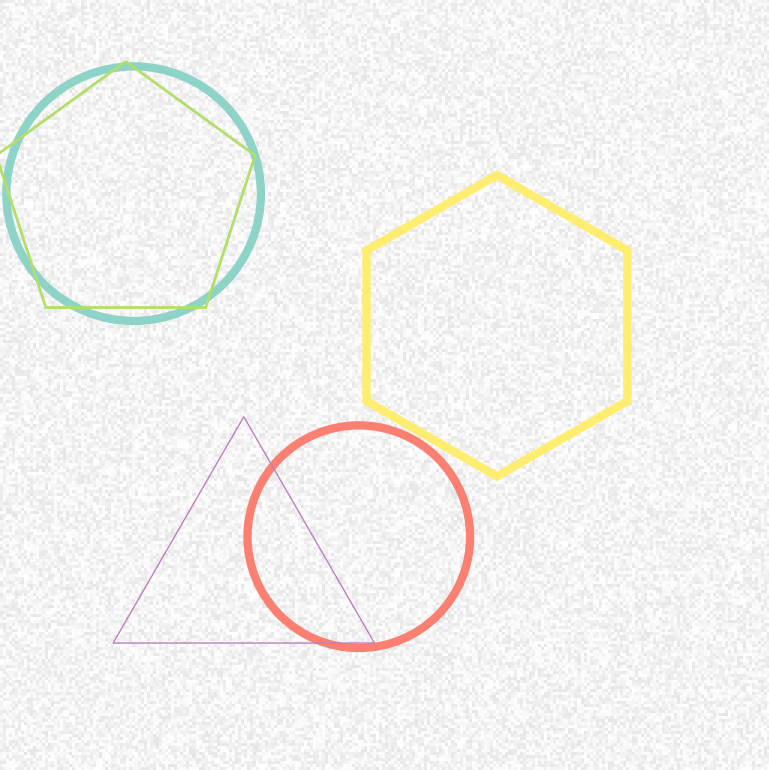[{"shape": "circle", "thickness": 3, "radius": 0.83, "center": [0.174, 0.748]}, {"shape": "circle", "thickness": 3, "radius": 0.72, "center": [0.466, 0.303]}, {"shape": "pentagon", "thickness": 1, "radius": 0.88, "center": [0.163, 0.744]}, {"shape": "triangle", "thickness": 0.5, "radius": 0.98, "center": [0.317, 0.263]}, {"shape": "hexagon", "thickness": 3, "radius": 0.98, "center": [0.645, 0.577]}]